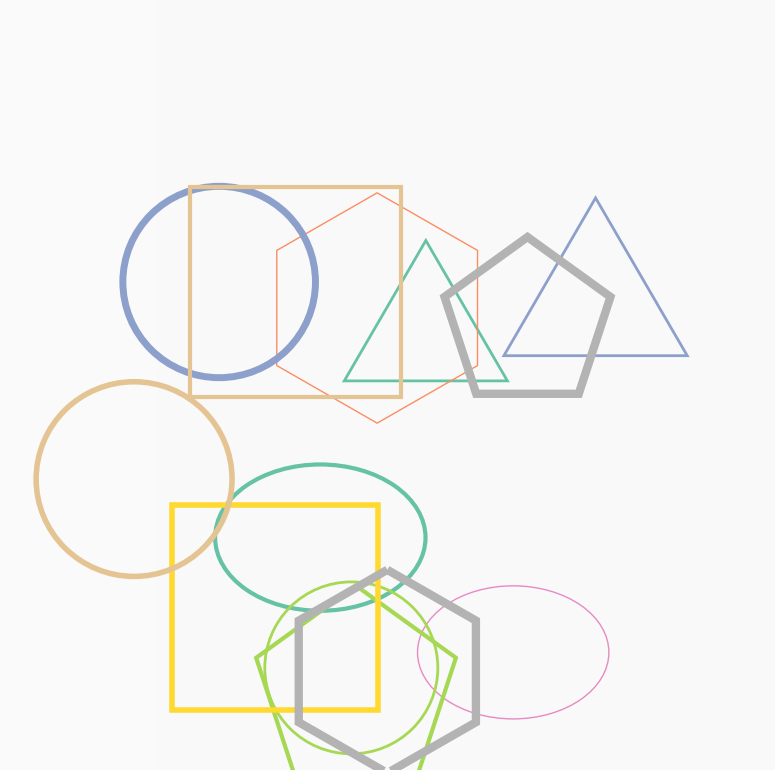[{"shape": "triangle", "thickness": 1, "radius": 0.61, "center": [0.549, 0.566]}, {"shape": "oval", "thickness": 1.5, "radius": 0.68, "center": [0.413, 0.302]}, {"shape": "hexagon", "thickness": 0.5, "radius": 0.75, "center": [0.487, 0.6]}, {"shape": "triangle", "thickness": 1, "radius": 0.68, "center": [0.768, 0.606]}, {"shape": "circle", "thickness": 2.5, "radius": 0.62, "center": [0.283, 0.634]}, {"shape": "oval", "thickness": 0.5, "radius": 0.62, "center": [0.662, 0.153]}, {"shape": "circle", "thickness": 1, "radius": 0.56, "center": [0.453, 0.133]}, {"shape": "pentagon", "thickness": 1.5, "radius": 0.68, "center": [0.459, 0.104]}, {"shape": "square", "thickness": 2, "radius": 0.67, "center": [0.355, 0.211]}, {"shape": "circle", "thickness": 2, "radius": 0.63, "center": [0.173, 0.378]}, {"shape": "square", "thickness": 1.5, "radius": 0.68, "center": [0.382, 0.621]}, {"shape": "hexagon", "thickness": 3, "radius": 0.66, "center": [0.5, 0.128]}, {"shape": "pentagon", "thickness": 3, "radius": 0.56, "center": [0.681, 0.58]}]